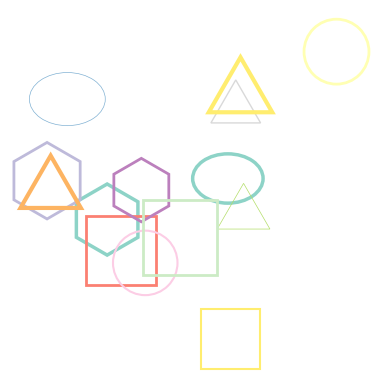[{"shape": "oval", "thickness": 2.5, "radius": 0.46, "center": [0.592, 0.536]}, {"shape": "hexagon", "thickness": 2.5, "radius": 0.46, "center": [0.278, 0.43]}, {"shape": "circle", "thickness": 2, "radius": 0.42, "center": [0.874, 0.866]}, {"shape": "hexagon", "thickness": 2, "radius": 0.5, "center": [0.122, 0.531]}, {"shape": "square", "thickness": 2, "radius": 0.45, "center": [0.315, 0.349]}, {"shape": "oval", "thickness": 0.5, "radius": 0.49, "center": [0.175, 0.743]}, {"shape": "triangle", "thickness": 3, "radius": 0.45, "center": [0.132, 0.505]}, {"shape": "triangle", "thickness": 0.5, "radius": 0.4, "center": [0.633, 0.445]}, {"shape": "circle", "thickness": 1.5, "radius": 0.42, "center": [0.377, 0.317]}, {"shape": "triangle", "thickness": 1, "radius": 0.37, "center": [0.612, 0.718]}, {"shape": "hexagon", "thickness": 2, "radius": 0.41, "center": [0.367, 0.506]}, {"shape": "square", "thickness": 2, "radius": 0.48, "center": [0.468, 0.383]}, {"shape": "square", "thickness": 1.5, "radius": 0.39, "center": [0.599, 0.12]}, {"shape": "triangle", "thickness": 3, "radius": 0.48, "center": [0.625, 0.756]}]